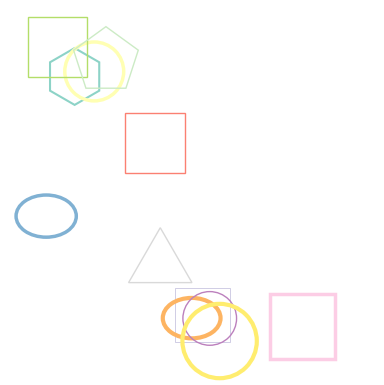[{"shape": "hexagon", "thickness": 1.5, "radius": 0.37, "center": [0.194, 0.801]}, {"shape": "circle", "thickness": 2.5, "radius": 0.38, "center": [0.245, 0.814]}, {"shape": "square", "thickness": 0.5, "radius": 0.35, "center": [0.526, 0.181]}, {"shape": "square", "thickness": 1, "radius": 0.39, "center": [0.403, 0.628]}, {"shape": "oval", "thickness": 2.5, "radius": 0.39, "center": [0.12, 0.439]}, {"shape": "oval", "thickness": 3, "radius": 0.38, "center": [0.498, 0.174]}, {"shape": "square", "thickness": 1, "radius": 0.39, "center": [0.149, 0.878]}, {"shape": "square", "thickness": 2.5, "radius": 0.42, "center": [0.785, 0.153]}, {"shape": "triangle", "thickness": 1, "radius": 0.48, "center": [0.416, 0.313]}, {"shape": "circle", "thickness": 1, "radius": 0.35, "center": [0.545, 0.173]}, {"shape": "pentagon", "thickness": 1, "radius": 0.44, "center": [0.275, 0.842]}, {"shape": "circle", "thickness": 3, "radius": 0.48, "center": [0.57, 0.114]}]